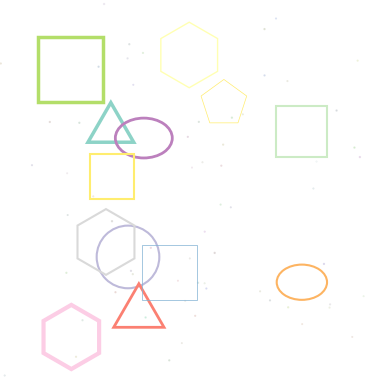[{"shape": "triangle", "thickness": 2.5, "radius": 0.34, "center": [0.288, 0.665]}, {"shape": "hexagon", "thickness": 1, "radius": 0.43, "center": [0.491, 0.857]}, {"shape": "circle", "thickness": 1.5, "radius": 0.41, "center": [0.332, 0.333]}, {"shape": "triangle", "thickness": 2, "radius": 0.38, "center": [0.361, 0.188]}, {"shape": "square", "thickness": 0.5, "radius": 0.36, "center": [0.442, 0.291]}, {"shape": "oval", "thickness": 1.5, "radius": 0.33, "center": [0.784, 0.267]}, {"shape": "square", "thickness": 2.5, "radius": 0.42, "center": [0.182, 0.82]}, {"shape": "hexagon", "thickness": 3, "radius": 0.42, "center": [0.185, 0.125]}, {"shape": "hexagon", "thickness": 1.5, "radius": 0.43, "center": [0.275, 0.371]}, {"shape": "oval", "thickness": 2, "radius": 0.37, "center": [0.374, 0.641]}, {"shape": "square", "thickness": 1.5, "radius": 0.33, "center": [0.784, 0.658]}, {"shape": "pentagon", "thickness": 0.5, "radius": 0.31, "center": [0.582, 0.731]}, {"shape": "square", "thickness": 1.5, "radius": 0.29, "center": [0.29, 0.542]}]